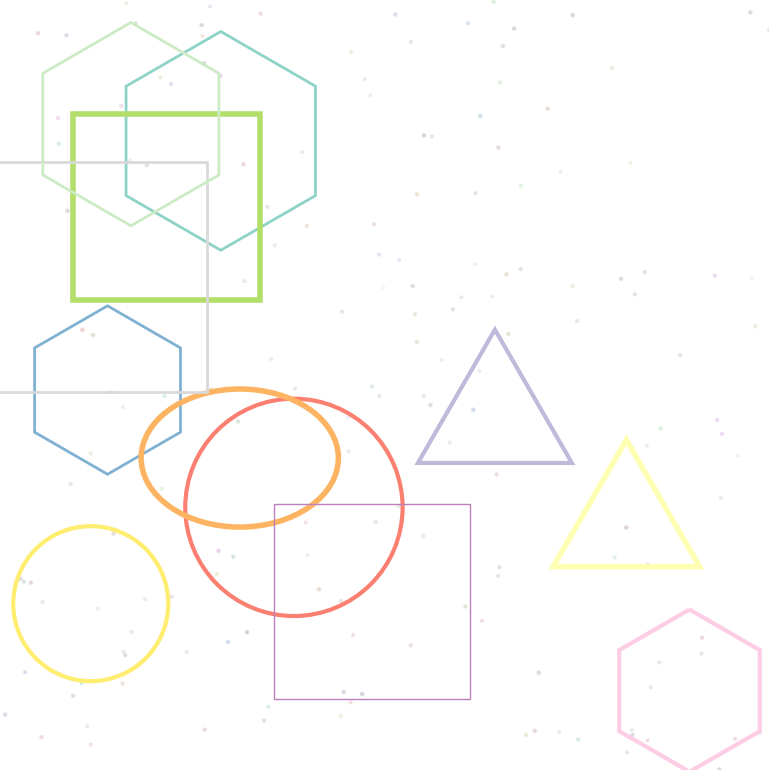[{"shape": "hexagon", "thickness": 1, "radius": 0.71, "center": [0.287, 0.817]}, {"shape": "triangle", "thickness": 2, "radius": 0.55, "center": [0.813, 0.319]}, {"shape": "triangle", "thickness": 1.5, "radius": 0.58, "center": [0.643, 0.456]}, {"shape": "circle", "thickness": 1.5, "radius": 0.71, "center": [0.382, 0.341]}, {"shape": "hexagon", "thickness": 1, "radius": 0.55, "center": [0.14, 0.493]}, {"shape": "oval", "thickness": 2, "radius": 0.64, "center": [0.311, 0.405]}, {"shape": "square", "thickness": 2, "radius": 0.61, "center": [0.216, 0.731]}, {"shape": "hexagon", "thickness": 1.5, "radius": 0.53, "center": [0.895, 0.103]}, {"shape": "square", "thickness": 1, "radius": 0.75, "center": [0.12, 0.64]}, {"shape": "square", "thickness": 0.5, "radius": 0.63, "center": [0.483, 0.219]}, {"shape": "hexagon", "thickness": 1, "radius": 0.66, "center": [0.17, 0.839]}, {"shape": "circle", "thickness": 1.5, "radius": 0.5, "center": [0.118, 0.216]}]